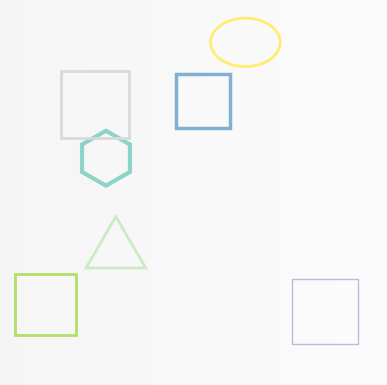[{"shape": "hexagon", "thickness": 3, "radius": 0.36, "center": [0.274, 0.589]}, {"shape": "square", "thickness": 1, "radius": 0.42, "center": [0.839, 0.19]}, {"shape": "square", "thickness": 2.5, "radius": 0.35, "center": [0.523, 0.738]}, {"shape": "square", "thickness": 2, "radius": 0.39, "center": [0.117, 0.209]}, {"shape": "square", "thickness": 2, "radius": 0.44, "center": [0.245, 0.73]}, {"shape": "triangle", "thickness": 2, "radius": 0.45, "center": [0.299, 0.348]}, {"shape": "oval", "thickness": 2, "radius": 0.45, "center": [0.633, 0.89]}]